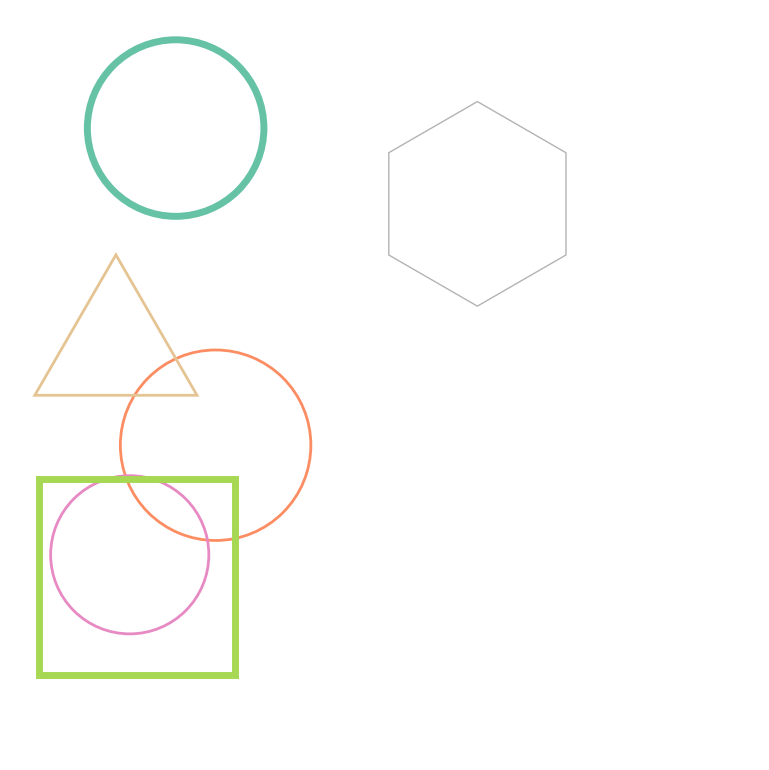[{"shape": "circle", "thickness": 2.5, "radius": 0.57, "center": [0.228, 0.834]}, {"shape": "circle", "thickness": 1, "radius": 0.62, "center": [0.28, 0.422]}, {"shape": "circle", "thickness": 1, "radius": 0.51, "center": [0.168, 0.28]}, {"shape": "square", "thickness": 2.5, "radius": 0.64, "center": [0.178, 0.251]}, {"shape": "triangle", "thickness": 1, "radius": 0.61, "center": [0.151, 0.547]}, {"shape": "hexagon", "thickness": 0.5, "radius": 0.66, "center": [0.62, 0.735]}]